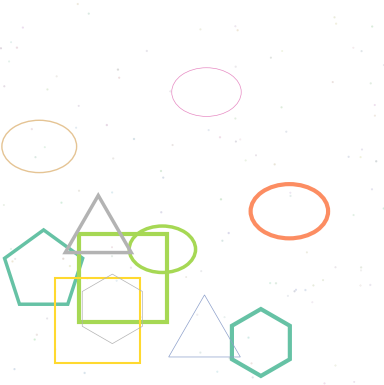[{"shape": "hexagon", "thickness": 3, "radius": 0.43, "center": [0.678, 0.11]}, {"shape": "pentagon", "thickness": 2.5, "radius": 0.53, "center": [0.113, 0.296]}, {"shape": "oval", "thickness": 3, "radius": 0.5, "center": [0.752, 0.451]}, {"shape": "triangle", "thickness": 0.5, "radius": 0.54, "center": [0.531, 0.127]}, {"shape": "oval", "thickness": 0.5, "radius": 0.45, "center": [0.536, 0.761]}, {"shape": "square", "thickness": 3, "radius": 0.58, "center": [0.32, 0.278]}, {"shape": "oval", "thickness": 2.5, "radius": 0.43, "center": [0.422, 0.353]}, {"shape": "square", "thickness": 1.5, "radius": 0.55, "center": [0.254, 0.168]}, {"shape": "oval", "thickness": 1, "radius": 0.49, "center": [0.102, 0.62]}, {"shape": "hexagon", "thickness": 0.5, "radius": 0.45, "center": [0.292, 0.198]}, {"shape": "triangle", "thickness": 2.5, "radius": 0.49, "center": [0.255, 0.393]}]